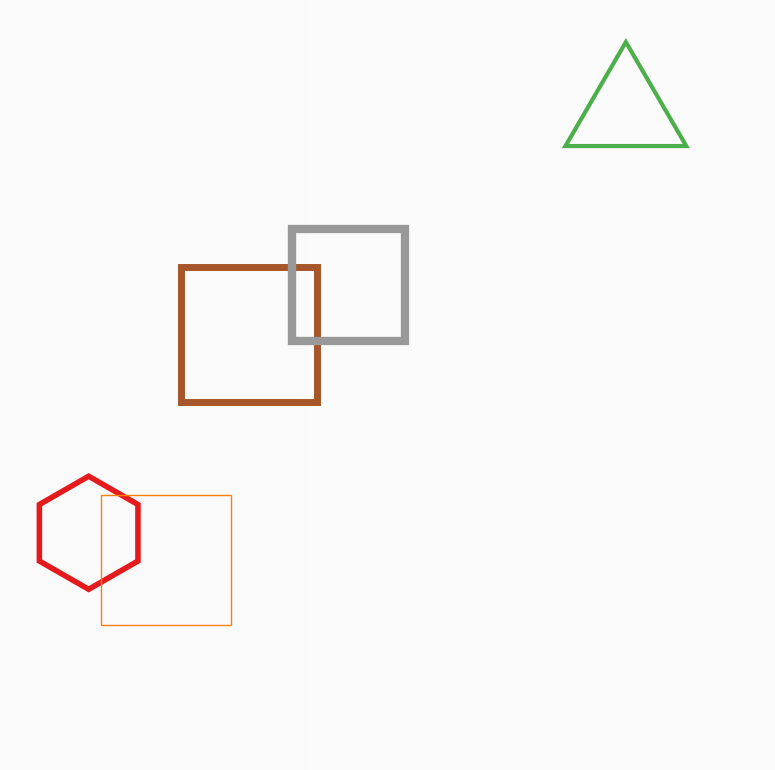[{"shape": "hexagon", "thickness": 2, "radius": 0.37, "center": [0.114, 0.308]}, {"shape": "triangle", "thickness": 1.5, "radius": 0.45, "center": [0.808, 0.855]}, {"shape": "square", "thickness": 0.5, "radius": 0.42, "center": [0.214, 0.273]}, {"shape": "square", "thickness": 2.5, "radius": 0.44, "center": [0.322, 0.566]}, {"shape": "square", "thickness": 3, "radius": 0.36, "center": [0.449, 0.63]}]